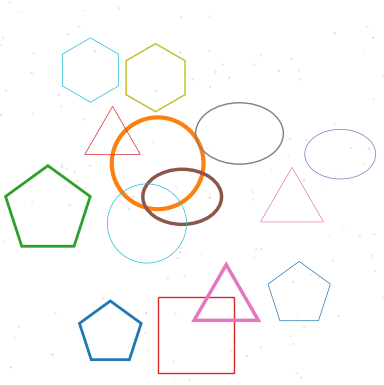[{"shape": "pentagon", "thickness": 0.5, "radius": 0.43, "center": [0.777, 0.236]}, {"shape": "pentagon", "thickness": 2, "radius": 0.42, "center": [0.287, 0.134]}, {"shape": "circle", "thickness": 3, "radius": 0.6, "center": [0.41, 0.576]}, {"shape": "pentagon", "thickness": 2, "radius": 0.58, "center": [0.124, 0.454]}, {"shape": "square", "thickness": 1, "radius": 0.49, "center": [0.51, 0.13]}, {"shape": "triangle", "thickness": 0.5, "radius": 0.42, "center": [0.293, 0.641]}, {"shape": "oval", "thickness": 0.5, "radius": 0.46, "center": [0.884, 0.6]}, {"shape": "oval", "thickness": 2.5, "radius": 0.51, "center": [0.473, 0.489]}, {"shape": "triangle", "thickness": 0.5, "radius": 0.47, "center": [0.758, 0.471]}, {"shape": "triangle", "thickness": 2.5, "radius": 0.48, "center": [0.588, 0.216]}, {"shape": "oval", "thickness": 1, "radius": 0.57, "center": [0.622, 0.653]}, {"shape": "hexagon", "thickness": 1, "radius": 0.44, "center": [0.404, 0.798]}, {"shape": "hexagon", "thickness": 0.5, "radius": 0.42, "center": [0.235, 0.818]}, {"shape": "circle", "thickness": 0.5, "radius": 0.51, "center": [0.382, 0.42]}]